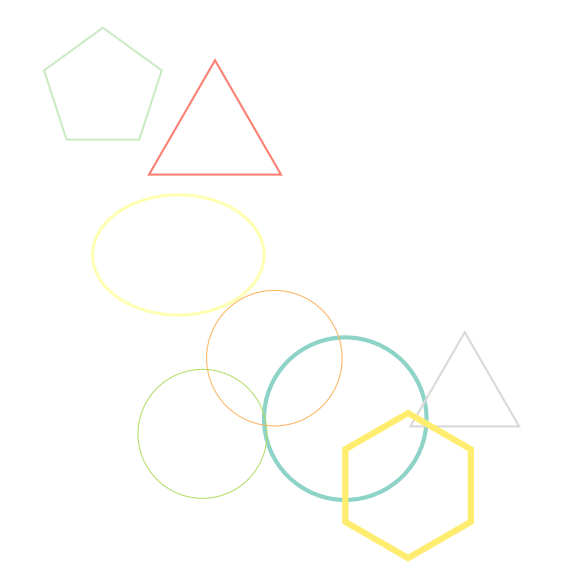[{"shape": "circle", "thickness": 2, "radius": 0.7, "center": [0.598, 0.274]}, {"shape": "oval", "thickness": 1.5, "radius": 0.74, "center": [0.309, 0.558]}, {"shape": "triangle", "thickness": 1, "radius": 0.66, "center": [0.372, 0.763]}, {"shape": "circle", "thickness": 0.5, "radius": 0.59, "center": [0.475, 0.379]}, {"shape": "circle", "thickness": 0.5, "radius": 0.56, "center": [0.351, 0.248]}, {"shape": "triangle", "thickness": 1, "radius": 0.54, "center": [0.805, 0.315]}, {"shape": "pentagon", "thickness": 1, "radius": 0.54, "center": [0.178, 0.844]}, {"shape": "hexagon", "thickness": 3, "radius": 0.63, "center": [0.707, 0.158]}]